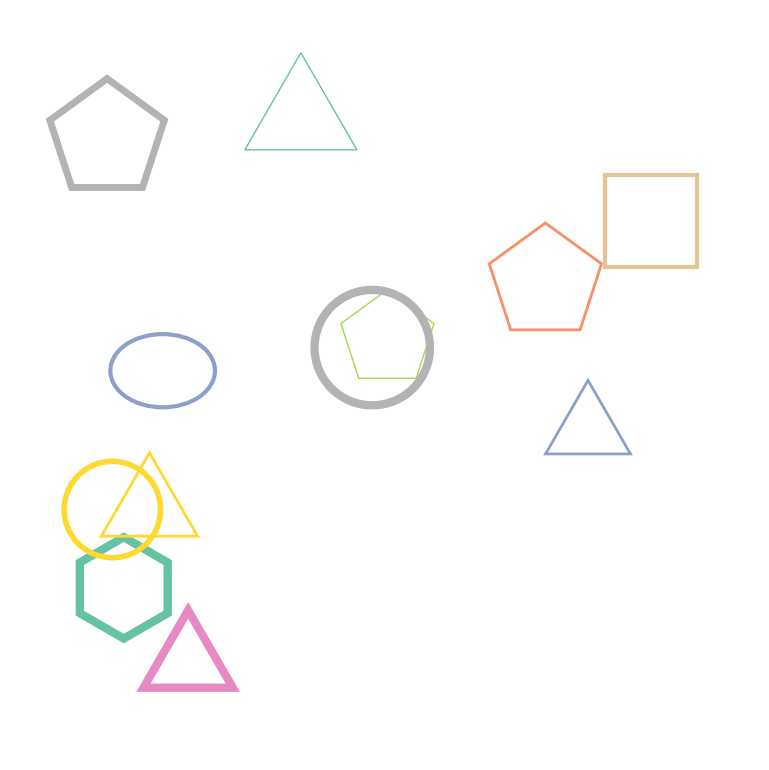[{"shape": "hexagon", "thickness": 3, "radius": 0.33, "center": [0.161, 0.237]}, {"shape": "triangle", "thickness": 0.5, "radius": 0.42, "center": [0.391, 0.847]}, {"shape": "pentagon", "thickness": 1, "radius": 0.38, "center": [0.708, 0.634]}, {"shape": "triangle", "thickness": 1, "radius": 0.32, "center": [0.764, 0.442]}, {"shape": "oval", "thickness": 1.5, "radius": 0.34, "center": [0.211, 0.519]}, {"shape": "triangle", "thickness": 3, "radius": 0.33, "center": [0.244, 0.14]}, {"shape": "pentagon", "thickness": 0.5, "radius": 0.32, "center": [0.503, 0.56]}, {"shape": "triangle", "thickness": 1, "radius": 0.36, "center": [0.194, 0.34]}, {"shape": "circle", "thickness": 2, "radius": 0.31, "center": [0.146, 0.338]}, {"shape": "square", "thickness": 1.5, "radius": 0.3, "center": [0.845, 0.713]}, {"shape": "circle", "thickness": 3, "radius": 0.37, "center": [0.483, 0.549]}, {"shape": "pentagon", "thickness": 2.5, "radius": 0.39, "center": [0.139, 0.82]}]